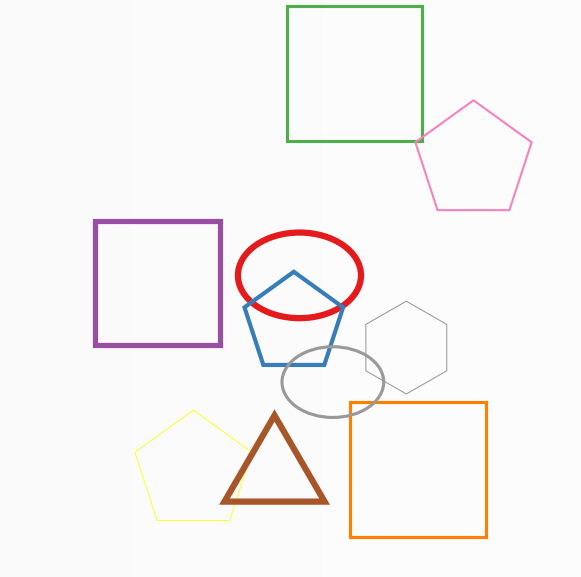[{"shape": "oval", "thickness": 3, "radius": 0.53, "center": [0.515, 0.522]}, {"shape": "pentagon", "thickness": 2, "radius": 0.45, "center": [0.505, 0.439]}, {"shape": "square", "thickness": 1.5, "radius": 0.58, "center": [0.61, 0.872]}, {"shape": "square", "thickness": 2.5, "radius": 0.54, "center": [0.271, 0.509]}, {"shape": "square", "thickness": 1.5, "radius": 0.59, "center": [0.719, 0.186]}, {"shape": "pentagon", "thickness": 0.5, "radius": 0.53, "center": [0.333, 0.183]}, {"shape": "triangle", "thickness": 3, "radius": 0.5, "center": [0.472, 0.18]}, {"shape": "pentagon", "thickness": 1, "radius": 0.53, "center": [0.815, 0.72]}, {"shape": "hexagon", "thickness": 0.5, "radius": 0.4, "center": [0.699, 0.397]}, {"shape": "oval", "thickness": 1.5, "radius": 0.44, "center": [0.573, 0.337]}]